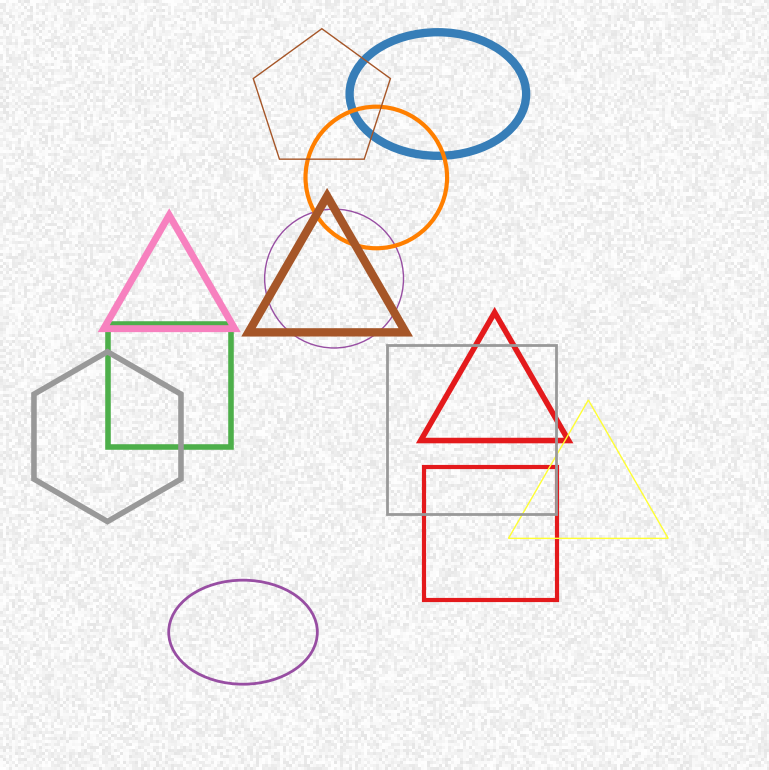[{"shape": "square", "thickness": 1.5, "radius": 0.43, "center": [0.637, 0.307]}, {"shape": "triangle", "thickness": 2, "radius": 0.55, "center": [0.642, 0.483]}, {"shape": "oval", "thickness": 3, "radius": 0.57, "center": [0.569, 0.878]}, {"shape": "square", "thickness": 2, "radius": 0.4, "center": [0.22, 0.499]}, {"shape": "circle", "thickness": 0.5, "radius": 0.45, "center": [0.434, 0.638]}, {"shape": "oval", "thickness": 1, "radius": 0.48, "center": [0.316, 0.179]}, {"shape": "circle", "thickness": 1.5, "radius": 0.46, "center": [0.489, 0.77]}, {"shape": "triangle", "thickness": 0.5, "radius": 0.6, "center": [0.764, 0.361]}, {"shape": "triangle", "thickness": 3, "radius": 0.59, "center": [0.425, 0.627]}, {"shape": "pentagon", "thickness": 0.5, "radius": 0.47, "center": [0.418, 0.869]}, {"shape": "triangle", "thickness": 2.5, "radius": 0.49, "center": [0.22, 0.622]}, {"shape": "square", "thickness": 1, "radius": 0.55, "center": [0.612, 0.442]}, {"shape": "hexagon", "thickness": 2, "radius": 0.55, "center": [0.14, 0.433]}]